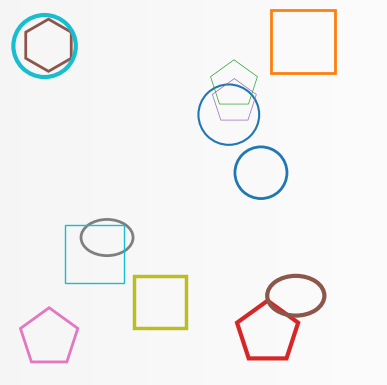[{"shape": "circle", "thickness": 2, "radius": 0.34, "center": [0.673, 0.551]}, {"shape": "circle", "thickness": 1.5, "radius": 0.39, "center": [0.59, 0.702]}, {"shape": "square", "thickness": 2, "radius": 0.41, "center": [0.782, 0.893]}, {"shape": "pentagon", "thickness": 0.5, "radius": 0.32, "center": [0.604, 0.781]}, {"shape": "pentagon", "thickness": 3, "radius": 0.41, "center": [0.691, 0.136]}, {"shape": "pentagon", "thickness": 0.5, "radius": 0.3, "center": [0.605, 0.736]}, {"shape": "hexagon", "thickness": 2, "radius": 0.34, "center": [0.125, 0.883]}, {"shape": "oval", "thickness": 3, "radius": 0.37, "center": [0.763, 0.232]}, {"shape": "pentagon", "thickness": 2, "radius": 0.39, "center": [0.127, 0.123]}, {"shape": "oval", "thickness": 2, "radius": 0.34, "center": [0.276, 0.383]}, {"shape": "square", "thickness": 2.5, "radius": 0.34, "center": [0.413, 0.216]}, {"shape": "square", "thickness": 1, "radius": 0.38, "center": [0.244, 0.34]}, {"shape": "circle", "thickness": 3, "radius": 0.4, "center": [0.115, 0.88]}]